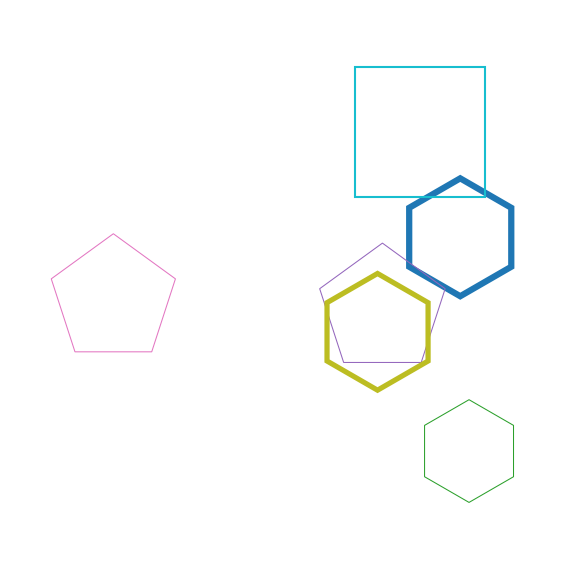[{"shape": "hexagon", "thickness": 3, "radius": 0.51, "center": [0.797, 0.588]}, {"shape": "hexagon", "thickness": 0.5, "radius": 0.44, "center": [0.812, 0.218]}, {"shape": "pentagon", "thickness": 0.5, "radius": 0.57, "center": [0.662, 0.464]}, {"shape": "pentagon", "thickness": 0.5, "radius": 0.57, "center": [0.196, 0.481]}, {"shape": "hexagon", "thickness": 2.5, "radius": 0.51, "center": [0.654, 0.425]}, {"shape": "square", "thickness": 1, "radius": 0.56, "center": [0.727, 0.77]}]